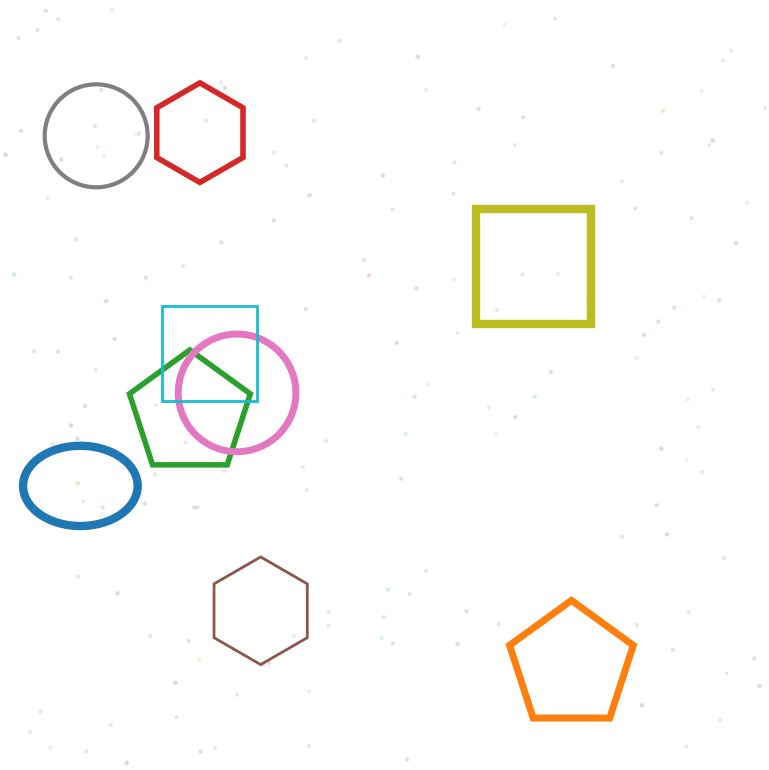[{"shape": "oval", "thickness": 3, "radius": 0.37, "center": [0.104, 0.369]}, {"shape": "pentagon", "thickness": 2.5, "radius": 0.42, "center": [0.742, 0.136]}, {"shape": "pentagon", "thickness": 2, "radius": 0.41, "center": [0.247, 0.463]}, {"shape": "hexagon", "thickness": 2, "radius": 0.32, "center": [0.26, 0.828]}, {"shape": "hexagon", "thickness": 1, "radius": 0.35, "center": [0.339, 0.207]}, {"shape": "circle", "thickness": 2.5, "radius": 0.38, "center": [0.308, 0.49]}, {"shape": "circle", "thickness": 1.5, "radius": 0.33, "center": [0.125, 0.824]}, {"shape": "square", "thickness": 3, "radius": 0.38, "center": [0.693, 0.654]}, {"shape": "square", "thickness": 1, "radius": 0.31, "center": [0.272, 0.541]}]